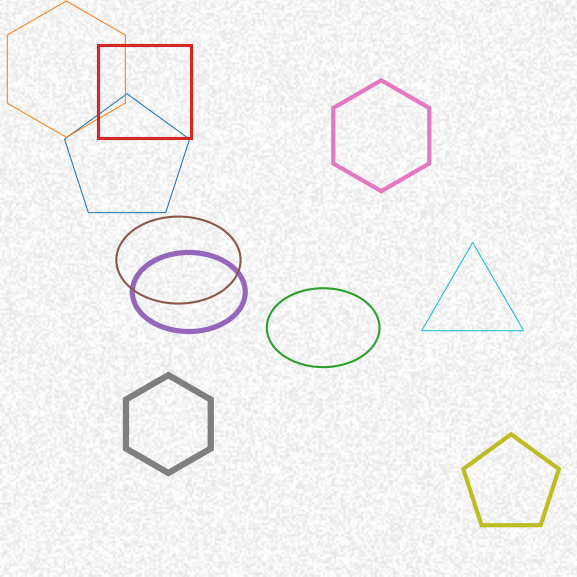[{"shape": "pentagon", "thickness": 0.5, "radius": 0.57, "center": [0.22, 0.723]}, {"shape": "hexagon", "thickness": 0.5, "radius": 0.59, "center": [0.115, 0.879]}, {"shape": "oval", "thickness": 1, "radius": 0.49, "center": [0.56, 0.432]}, {"shape": "square", "thickness": 1.5, "radius": 0.4, "center": [0.25, 0.84]}, {"shape": "oval", "thickness": 2.5, "radius": 0.49, "center": [0.327, 0.494]}, {"shape": "oval", "thickness": 1, "radius": 0.54, "center": [0.309, 0.549]}, {"shape": "hexagon", "thickness": 2, "radius": 0.48, "center": [0.66, 0.764]}, {"shape": "hexagon", "thickness": 3, "radius": 0.42, "center": [0.292, 0.265]}, {"shape": "pentagon", "thickness": 2, "radius": 0.44, "center": [0.885, 0.16]}, {"shape": "triangle", "thickness": 0.5, "radius": 0.51, "center": [0.819, 0.477]}]